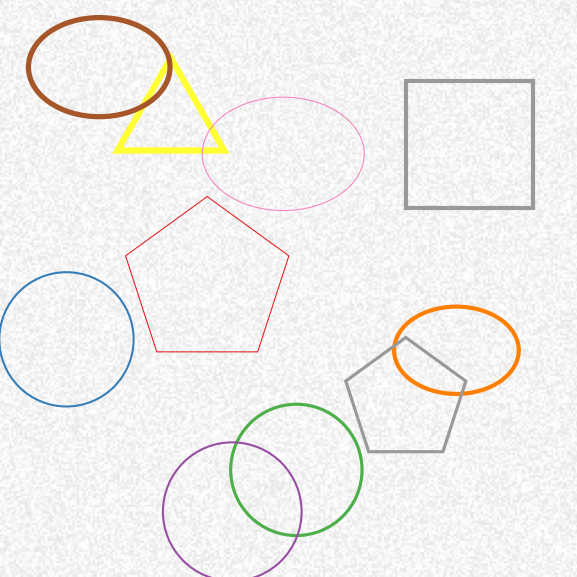[{"shape": "pentagon", "thickness": 0.5, "radius": 0.74, "center": [0.359, 0.51]}, {"shape": "circle", "thickness": 1, "radius": 0.58, "center": [0.115, 0.412]}, {"shape": "circle", "thickness": 1.5, "radius": 0.57, "center": [0.513, 0.185]}, {"shape": "circle", "thickness": 1, "radius": 0.6, "center": [0.402, 0.113]}, {"shape": "oval", "thickness": 2, "radius": 0.54, "center": [0.79, 0.393]}, {"shape": "triangle", "thickness": 3, "radius": 0.53, "center": [0.296, 0.792]}, {"shape": "oval", "thickness": 2.5, "radius": 0.61, "center": [0.172, 0.883]}, {"shape": "oval", "thickness": 0.5, "radius": 0.7, "center": [0.49, 0.733]}, {"shape": "pentagon", "thickness": 1.5, "radius": 0.55, "center": [0.703, 0.305]}, {"shape": "square", "thickness": 2, "radius": 0.55, "center": [0.814, 0.749]}]